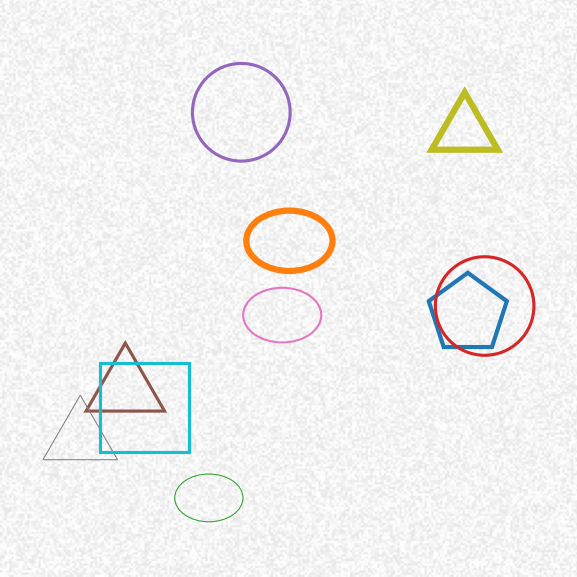[{"shape": "pentagon", "thickness": 2, "radius": 0.36, "center": [0.81, 0.456]}, {"shape": "oval", "thickness": 3, "radius": 0.37, "center": [0.501, 0.582]}, {"shape": "oval", "thickness": 0.5, "radius": 0.3, "center": [0.362, 0.137]}, {"shape": "circle", "thickness": 1.5, "radius": 0.43, "center": [0.839, 0.469]}, {"shape": "circle", "thickness": 1.5, "radius": 0.42, "center": [0.418, 0.805]}, {"shape": "triangle", "thickness": 1.5, "radius": 0.39, "center": [0.217, 0.327]}, {"shape": "oval", "thickness": 1, "radius": 0.34, "center": [0.489, 0.453]}, {"shape": "triangle", "thickness": 0.5, "radius": 0.37, "center": [0.139, 0.24]}, {"shape": "triangle", "thickness": 3, "radius": 0.33, "center": [0.805, 0.773]}, {"shape": "square", "thickness": 1.5, "radius": 0.38, "center": [0.251, 0.293]}]